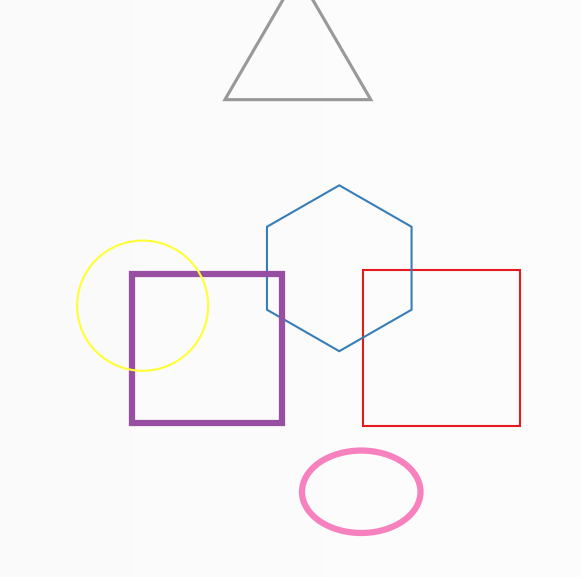[{"shape": "square", "thickness": 1, "radius": 0.67, "center": [0.76, 0.396]}, {"shape": "hexagon", "thickness": 1, "radius": 0.72, "center": [0.584, 0.535]}, {"shape": "square", "thickness": 3, "radius": 0.64, "center": [0.356, 0.396]}, {"shape": "circle", "thickness": 1, "radius": 0.56, "center": [0.245, 0.47]}, {"shape": "oval", "thickness": 3, "radius": 0.51, "center": [0.621, 0.148]}, {"shape": "triangle", "thickness": 1.5, "radius": 0.72, "center": [0.512, 0.899]}]